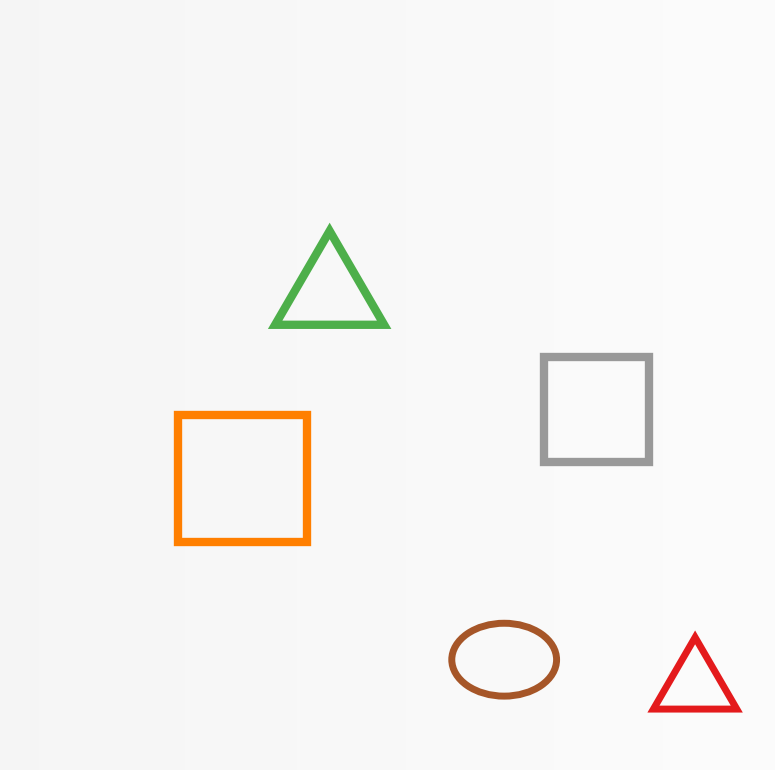[{"shape": "triangle", "thickness": 2.5, "radius": 0.31, "center": [0.897, 0.11]}, {"shape": "triangle", "thickness": 3, "radius": 0.41, "center": [0.425, 0.619]}, {"shape": "square", "thickness": 3, "radius": 0.41, "center": [0.313, 0.378]}, {"shape": "oval", "thickness": 2.5, "radius": 0.34, "center": [0.651, 0.143]}, {"shape": "square", "thickness": 3, "radius": 0.34, "center": [0.77, 0.468]}]